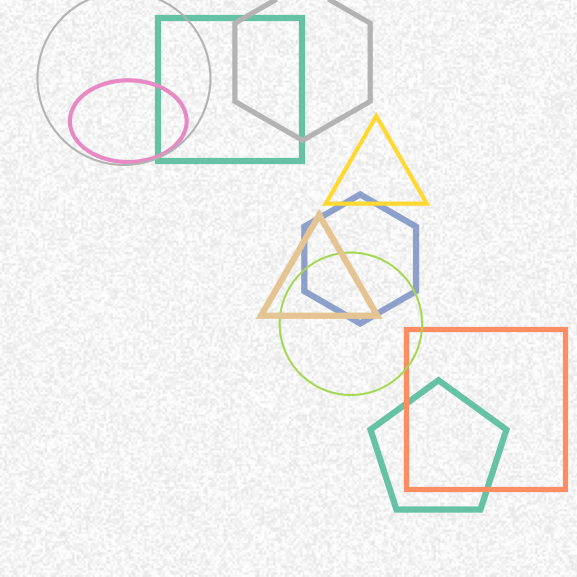[{"shape": "square", "thickness": 3, "radius": 0.62, "center": [0.398, 0.844]}, {"shape": "pentagon", "thickness": 3, "radius": 0.62, "center": [0.759, 0.217]}, {"shape": "square", "thickness": 2.5, "radius": 0.69, "center": [0.84, 0.291]}, {"shape": "hexagon", "thickness": 3, "radius": 0.56, "center": [0.624, 0.551]}, {"shape": "oval", "thickness": 2, "radius": 0.51, "center": [0.222, 0.789]}, {"shape": "circle", "thickness": 1, "radius": 0.62, "center": [0.608, 0.438]}, {"shape": "triangle", "thickness": 2, "radius": 0.51, "center": [0.652, 0.697]}, {"shape": "triangle", "thickness": 3, "radius": 0.58, "center": [0.553, 0.511]}, {"shape": "circle", "thickness": 1, "radius": 0.75, "center": [0.215, 0.863]}, {"shape": "hexagon", "thickness": 2.5, "radius": 0.68, "center": [0.524, 0.891]}]